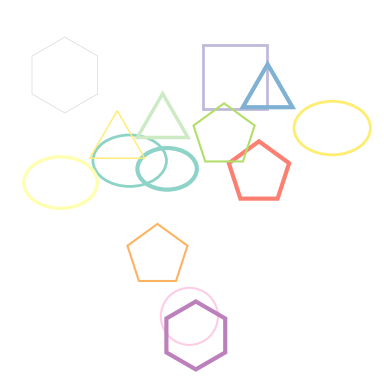[{"shape": "oval", "thickness": 3, "radius": 0.39, "center": [0.434, 0.561]}, {"shape": "oval", "thickness": 2, "radius": 0.48, "center": [0.337, 0.583]}, {"shape": "oval", "thickness": 2.5, "radius": 0.48, "center": [0.157, 0.526]}, {"shape": "square", "thickness": 2, "radius": 0.42, "center": [0.61, 0.8]}, {"shape": "pentagon", "thickness": 3, "radius": 0.41, "center": [0.673, 0.551]}, {"shape": "triangle", "thickness": 3, "radius": 0.37, "center": [0.695, 0.759]}, {"shape": "pentagon", "thickness": 1.5, "radius": 0.41, "center": [0.409, 0.336]}, {"shape": "pentagon", "thickness": 1.5, "radius": 0.42, "center": [0.582, 0.648]}, {"shape": "circle", "thickness": 1.5, "radius": 0.37, "center": [0.492, 0.178]}, {"shape": "hexagon", "thickness": 0.5, "radius": 0.49, "center": [0.168, 0.805]}, {"shape": "hexagon", "thickness": 3, "radius": 0.44, "center": [0.509, 0.129]}, {"shape": "triangle", "thickness": 2.5, "radius": 0.38, "center": [0.422, 0.681]}, {"shape": "triangle", "thickness": 1, "radius": 0.41, "center": [0.304, 0.63]}, {"shape": "oval", "thickness": 2, "radius": 0.5, "center": [0.863, 0.667]}]